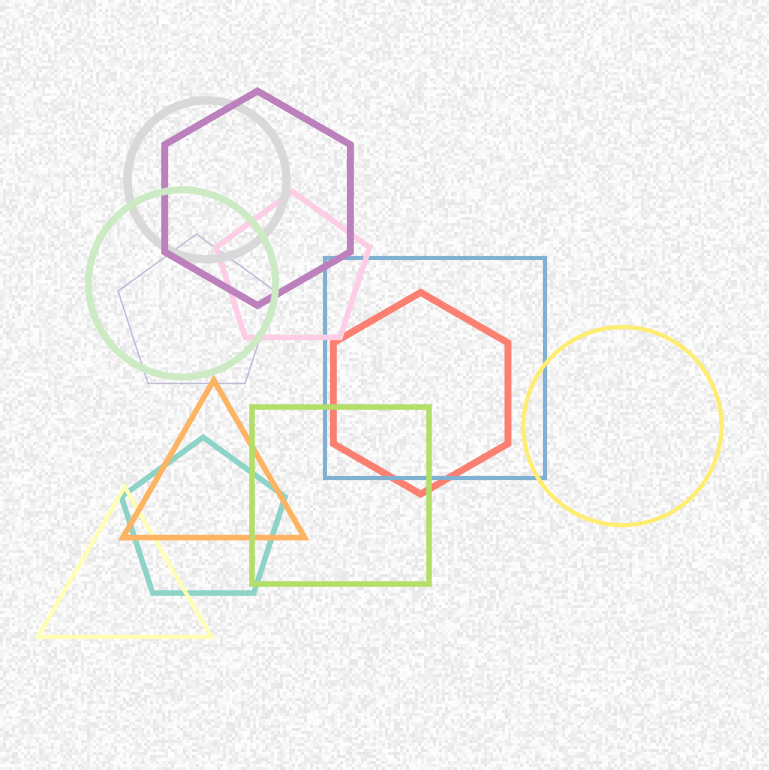[{"shape": "pentagon", "thickness": 2, "radius": 0.56, "center": [0.264, 0.32]}, {"shape": "triangle", "thickness": 1.5, "radius": 0.65, "center": [0.162, 0.238]}, {"shape": "pentagon", "thickness": 0.5, "radius": 0.54, "center": [0.255, 0.589]}, {"shape": "hexagon", "thickness": 2.5, "radius": 0.65, "center": [0.546, 0.489]}, {"shape": "square", "thickness": 1.5, "radius": 0.71, "center": [0.565, 0.522]}, {"shape": "triangle", "thickness": 2, "radius": 0.68, "center": [0.278, 0.37]}, {"shape": "square", "thickness": 2, "radius": 0.57, "center": [0.442, 0.357]}, {"shape": "pentagon", "thickness": 2, "radius": 0.52, "center": [0.38, 0.646]}, {"shape": "circle", "thickness": 3, "radius": 0.52, "center": [0.269, 0.766]}, {"shape": "hexagon", "thickness": 2.5, "radius": 0.7, "center": [0.334, 0.743]}, {"shape": "circle", "thickness": 2.5, "radius": 0.61, "center": [0.236, 0.632]}, {"shape": "circle", "thickness": 1.5, "radius": 0.64, "center": [0.808, 0.447]}]